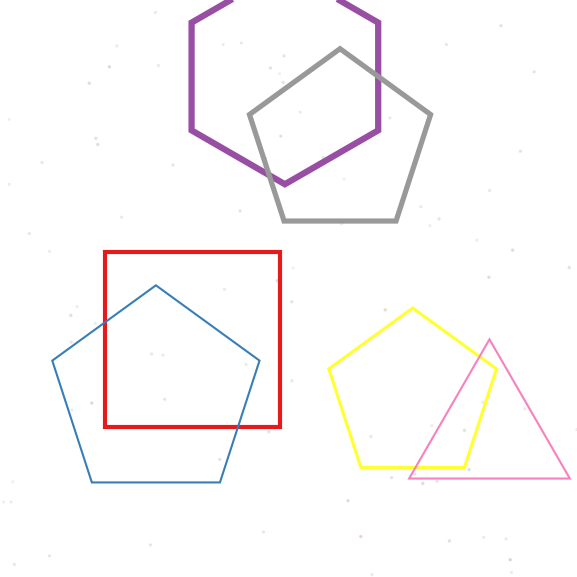[{"shape": "square", "thickness": 2, "radius": 0.76, "center": [0.334, 0.411]}, {"shape": "pentagon", "thickness": 1, "radius": 0.94, "center": [0.27, 0.316]}, {"shape": "hexagon", "thickness": 3, "radius": 0.93, "center": [0.493, 0.867]}, {"shape": "pentagon", "thickness": 1.5, "radius": 0.76, "center": [0.715, 0.313]}, {"shape": "triangle", "thickness": 1, "radius": 0.8, "center": [0.848, 0.251]}, {"shape": "pentagon", "thickness": 2.5, "radius": 0.82, "center": [0.589, 0.75]}]